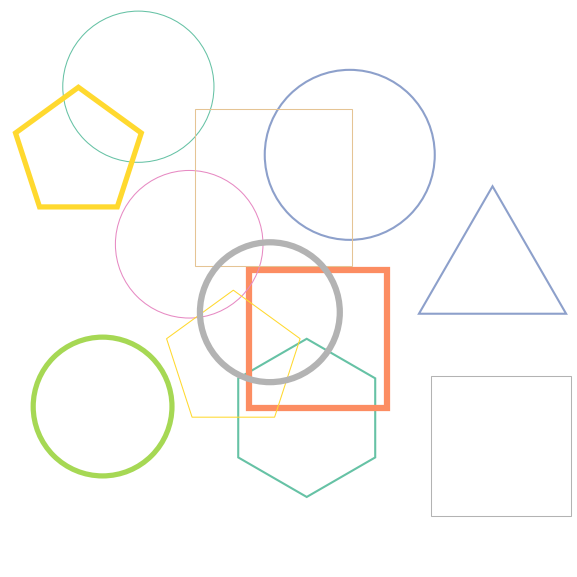[{"shape": "hexagon", "thickness": 1, "radius": 0.68, "center": [0.531, 0.276]}, {"shape": "circle", "thickness": 0.5, "radius": 0.65, "center": [0.24, 0.849]}, {"shape": "square", "thickness": 3, "radius": 0.6, "center": [0.551, 0.412]}, {"shape": "circle", "thickness": 1, "radius": 0.74, "center": [0.606, 0.731]}, {"shape": "triangle", "thickness": 1, "radius": 0.74, "center": [0.853, 0.529]}, {"shape": "circle", "thickness": 0.5, "radius": 0.64, "center": [0.328, 0.576]}, {"shape": "circle", "thickness": 2.5, "radius": 0.6, "center": [0.178, 0.295]}, {"shape": "pentagon", "thickness": 2.5, "radius": 0.57, "center": [0.136, 0.733]}, {"shape": "pentagon", "thickness": 0.5, "radius": 0.61, "center": [0.404, 0.375]}, {"shape": "square", "thickness": 0.5, "radius": 0.68, "center": [0.473, 0.674]}, {"shape": "circle", "thickness": 3, "radius": 0.61, "center": [0.467, 0.459]}, {"shape": "square", "thickness": 0.5, "radius": 0.61, "center": [0.868, 0.227]}]